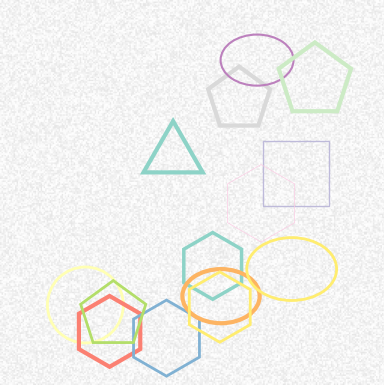[{"shape": "triangle", "thickness": 3, "radius": 0.44, "center": [0.45, 0.597]}, {"shape": "hexagon", "thickness": 2.5, "radius": 0.43, "center": [0.552, 0.309]}, {"shape": "circle", "thickness": 2, "radius": 0.49, "center": [0.222, 0.208]}, {"shape": "square", "thickness": 1, "radius": 0.42, "center": [0.768, 0.55]}, {"shape": "hexagon", "thickness": 3, "radius": 0.46, "center": [0.285, 0.139]}, {"shape": "hexagon", "thickness": 2, "radius": 0.49, "center": [0.432, 0.122]}, {"shape": "oval", "thickness": 3, "radius": 0.5, "center": [0.574, 0.231]}, {"shape": "pentagon", "thickness": 2, "radius": 0.44, "center": [0.294, 0.182]}, {"shape": "hexagon", "thickness": 0.5, "radius": 0.5, "center": [0.678, 0.472]}, {"shape": "pentagon", "thickness": 3, "radius": 0.42, "center": [0.621, 0.742]}, {"shape": "oval", "thickness": 1.5, "radius": 0.47, "center": [0.668, 0.844]}, {"shape": "pentagon", "thickness": 3, "radius": 0.49, "center": [0.818, 0.791]}, {"shape": "hexagon", "thickness": 2, "radius": 0.46, "center": [0.571, 0.202]}, {"shape": "oval", "thickness": 2, "radius": 0.58, "center": [0.758, 0.301]}]